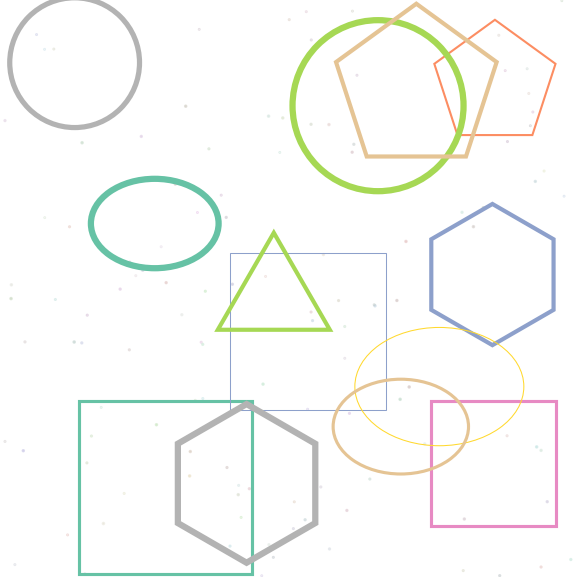[{"shape": "square", "thickness": 1.5, "radius": 0.75, "center": [0.287, 0.155]}, {"shape": "oval", "thickness": 3, "radius": 0.55, "center": [0.268, 0.612]}, {"shape": "pentagon", "thickness": 1, "radius": 0.55, "center": [0.857, 0.855]}, {"shape": "square", "thickness": 0.5, "radius": 0.68, "center": [0.534, 0.425]}, {"shape": "hexagon", "thickness": 2, "radius": 0.61, "center": [0.853, 0.524]}, {"shape": "square", "thickness": 1.5, "radius": 0.54, "center": [0.855, 0.196]}, {"shape": "circle", "thickness": 3, "radius": 0.74, "center": [0.655, 0.816]}, {"shape": "triangle", "thickness": 2, "radius": 0.56, "center": [0.474, 0.484]}, {"shape": "oval", "thickness": 0.5, "radius": 0.73, "center": [0.761, 0.33]}, {"shape": "oval", "thickness": 1.5, "radius": 0.59, "center": [0.694, 0.26]}, {"shape": "pentagon", "thickness": 2, "radius": 0.73, "center": [0.721, 0.846]}, {"shape": "circle", "thickness": 2.5, "radius": 0.56, "center": [0.129, 0.891]}, {"shape": "hexagon", "thickness": 3, "radius": 0.69, "center": [0.427, 0.162]}]